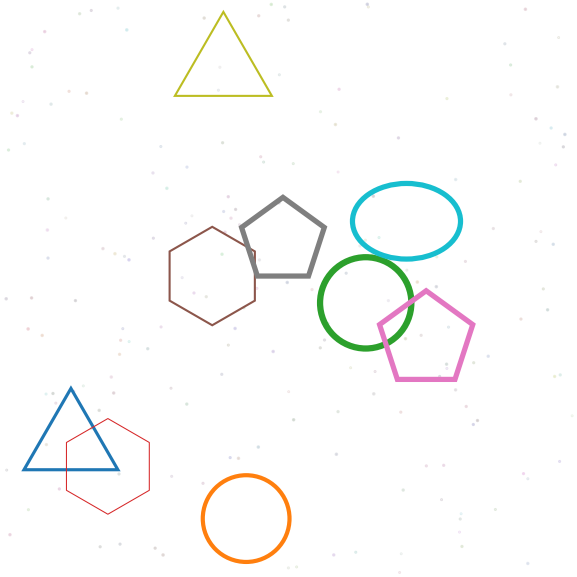[{"shape": "triangle", "thickness": 1.5, "radius": 0.47, "center": [0.123, 0.233]}, {"shape": "circle", "thickness": 2, "radius": 0.38, "center": [0.426, 0.101]}, {"shape": "circle", "thickness": 3, "radius": 0.4, "center": [0.633, 0.475]}, {"shape": "hexagon", "thickness": 0.5, "radius": 0.41, "center": [0.187, 0.192]}, {"shape": "hexagon", "thickness": 1, "radius": 0.43, "center": [0.368, 0.521]}, {"shape": "pentagon", "thickness": 2.5, "radius": 0.42, "center": [0.738, 0.411]}, {"shape": "pentagon", "thickness": 2.5, "radius": 0.38, "center": [0.49, 0.582]}, {"shape": "triangle", "thickness": 1, "radius": 0.48, "center": [0.387, 0.882]}, {"shape": "oval", "thickness": 2.5, "radius": 0.47, "center": [0.704, 0.616]}]